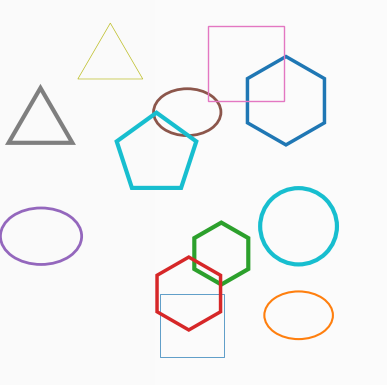[{"shape": "hexagon", "thickness": 2.5, "radius": 0.57, "center": [0.738, 0.738]}, {"shape": "square", "thickness": 0.5, "radius": 0.41, "center": [0.496, 0.155]}, {"shape": "oval", "thickness": 1.5, "radius": 0.44, "center": [0.771, 0.181]}, {"shape": "hexagon", "thickness": 3, "radius": 0.4, "center": [0.571, 0.341]}, {"shape": "hexagon", "thickness": 2.5, "radius": 0.47, "center": [0.487, 0.238]}, {"shape": "oval", "thickness": 2, "radius": 0.52, "center": [0.106, 0.386]}, {"shape": "oval", "thickness": 2, "radius": 0.43, "center": [0.483, 0.709]}, {"shape": "square", "thickness": 1, "radius": 0.49, "center": [0.635, 0.835]}, {"shape": "triangle", "thickness": 3, "radius": 0.47, "center": [0.104, 0.677]}, {"shape": "triangle", "thickness": 0.5, "radius": 0.48, "center": [0.285, 0.843]}, {"shape": "circle", "thickness": 3, "radius": 0.5, "center": [0.77, 0.412]}, {"shape": "pentagon", "thickness": 3, "radius": 0.54, "center": [0.404, 0.599]}]